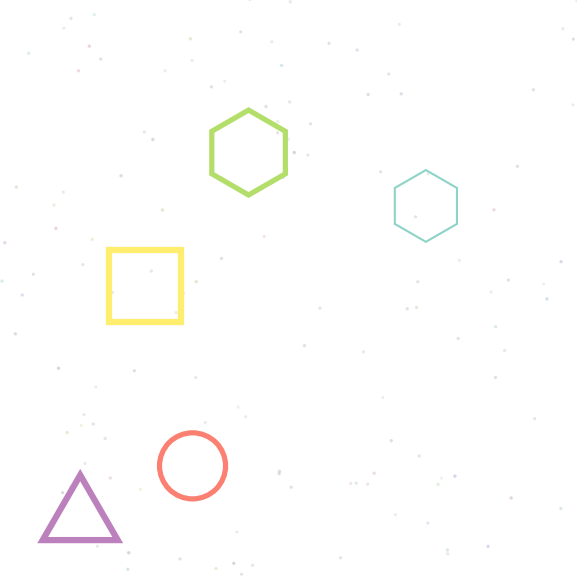[{"shape": "hexagon", "thickness": 1, "radius": 0.31, "center": [0.737, 0.643]}, {"shape": "circle", "thickness": 2.5, "radius": 0.29, "center": [0.333, 0.192]}, {"shape": "hexagon", "thickness": 2.5, "radius": 0.37, "center": [0.43, 0.735]}, {"shape": "triangle", "thickness": 3, "radius": 0.38, "center": [0.139, 0.101]}, {"shape": "square", "thickness": 3, "radius": 0.31, "center": [0.25, 0.504]}]